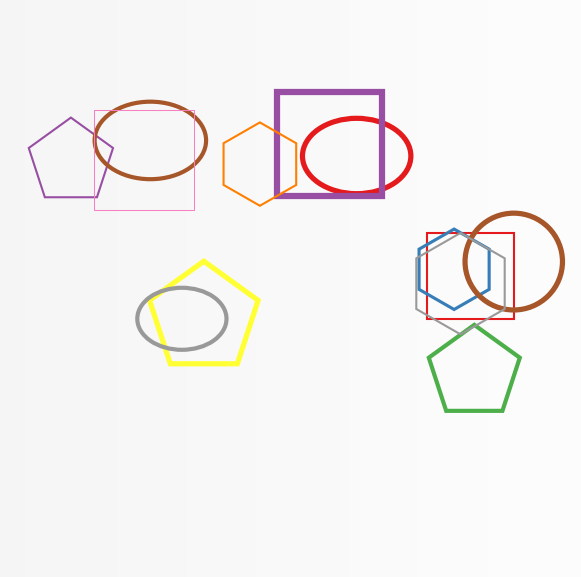[{"shape": "oval", "thickness": 2.5, "radius": 0.47, "center": [0.614, 0.729]}, {"shape": "square", "thickness": 1, "radius": 0.37, "center": [0.81, 0.521]}, {"shape": "hexagon", "thickness": 1.5, "radius": 0.35, "center": [0.781, 0.533]}, {"shape": "pentagon", "thickness": 2, "radius": 0.41, "center": [0.816, 0.354]}, {"shape": "square", "thickness": 3, "radius": 0.45, "center": [0.567, 0.75]}, {"shape": "pentagon", "thickness": 1, "radius": 0.38, "center": [0.122, 0.719]}, {"shape": "hexagon", "thickness": 1, "radius": 0.36, "center": [0.447, 0.715]}, {"shape": "pentagon", "thickness": 2.5, "radius": 0.49, "center": [0.351, 0.449]}, {"shape": "oval", "thickness": 2, "radius": 0.48, "center": [0.259, 0.756]}, {"shape": "circle", "thickness": 2.5, "radius": 0.42, "center": [0.884, 0.546]}, {"shape": "square", "thickness": 0.5, "radius": 0.43, "center": [0.248, 0.722]}, {"shape": "oval", "thickness": 2, "radius": 0.38, "center": [0.313, 0.447]}, {"shape": "hexagon", "thickness": 1, "radius": 0.44, "center": [0.792, 0.508]}]